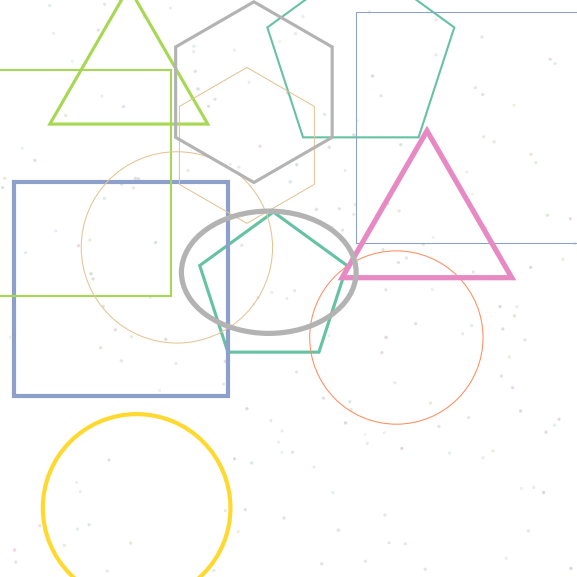[{"shape": "pentagon", "thickness": 1, "radius": 0.85, "center": [0.625, 0.899]}, {"shape": "pentagon", "thickness": 1.5, "radius": 0.67, "center": [0.473, 0.498]}, {"shape": "circle", "thickness": 0.5, "radius": 0.75, "center": [0.686, 0.415]}, {"shape": "square", "thickness": 2, "radius": 0.93, "center": [0.209, 0.499]}, {"shape": "square", "thickness": 0.5, "radius": 1.0, "center": [0.817, 0.778]}, {"shape": "triangle", "thickness": 2.5, "radius": 0.85, "center": [0.739, 0.603]}, {"shape": "square", "thickness": 1, "radius": 0.98, "center": [0.101, 0.683]}, {"shape": "triangle", "thickness": 1.5, "radius": 0.79, "center": [0.223, 0.863]}, {"shape": "circle", "thickness": 2, "radius": 0.81, "center": [0.237, 0.12]}, {"shape": "circle", "thickness": 0.5, "radius": 0.83, "center": [0.306, 0.571]}, {"shape": "hexagon", "thickness": 0.5, "radius": 0.67, "center": [0.428, 0.747]}, {"shape": "oval", "thickness": 2.5, "radius": 0.76, "center": [0.465, 0.528]}, {"shape": "hexagon", "thickness": 1.5, "radius": 0.78, "center": [0.44, 0.84]}]